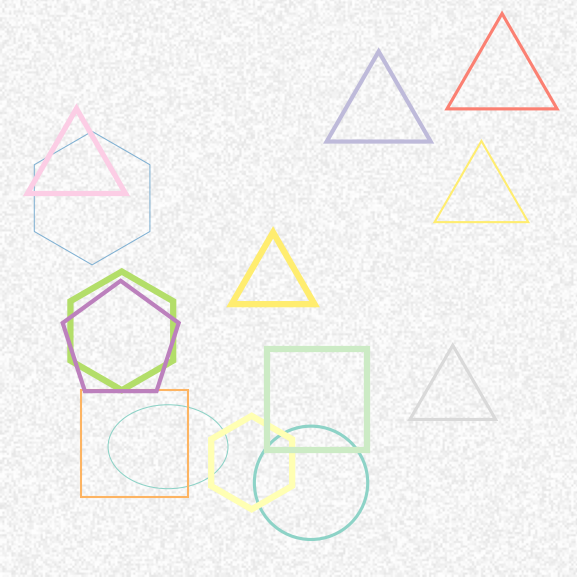[{"shape": "circle", "thickness": 1.5, "radius": 0.49, "center": [0.539, 0.163]}, {"shape": "oval", "thickness": 0.5, "radius": 0.52, "center": [0.291, 0.226]}, {"shape": "hexagon", "thickness": 3, "radius": 0.4, "center": [0.436, 0.198]}, {"shape": "triangle", "thickness": 2, "radius": 0.52, "center": [0.656, 0.806]}, {"shape": "triangle", "thickness": 1.5, "radius": 0.55, "center": [0.869, 0.866]}, {"shape": "hexagon", "thickness": 0.5, "radius": 0.58, "center": [0.159, 0.656]}, {"shape": "square", "thickness": 1, "radius": 0.46, "center": [0.233, 0.232]}, {"shape": "hexagon", "thickness": 3, "radius": 0.51, "center": [0.211, 0.426]}, {"shape": "triangle", "thickness": 2.5, "radius": 0.49, "center": [0.132, 0.713]}, {"shape": "triangle", "thickness": 1.5, "radius": 0.43, "center": [0.784, 0.316]}, {"shape": "pentagon", "thickness": 2, "radius": 0.53, "center": [0.209, 0.407]}, {"shape": "square", "thickness": 3, "radius": 0.44, "center": [0.549, 0.307]}, {"shape": "triangle", "thickness": 3, "radius": 0.41, "center": [0.473, 0.514]}, {"shape": "triangle", "thickness": 1, "radius": 0.47, "center": [0.834, 0.661]}]